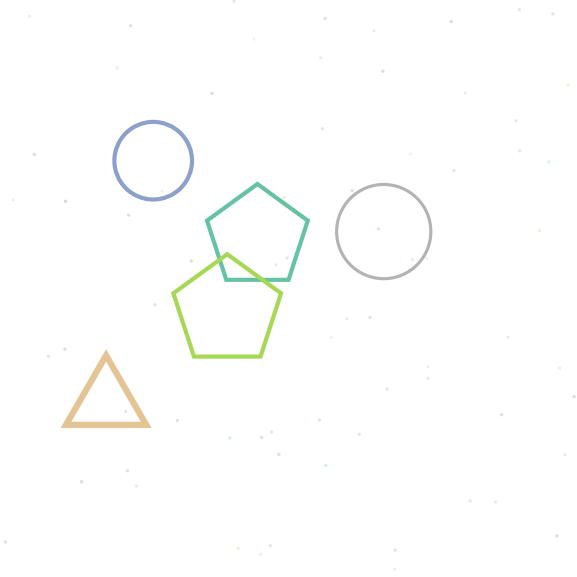[{"shape": "pentagon", "thickness": 2, "radius": 0.46, "center": [0.446, 0.589]}, {"shape": "circle", "thickness": 2, "radius": 0.34, "center": [0.265, 0.721]}, {"shape": "pentagon", "thickness": 2, "radius": 0.49, "center": [0.393, 0.461]}, {"shape": "triangle", "thickness": 3, "radius": 0.4, "center": [0.184, 0.304]}, {"shape": "circle", "thickness": 1.5, "radius": 0.41, "center": [0.664, 0.598]}]